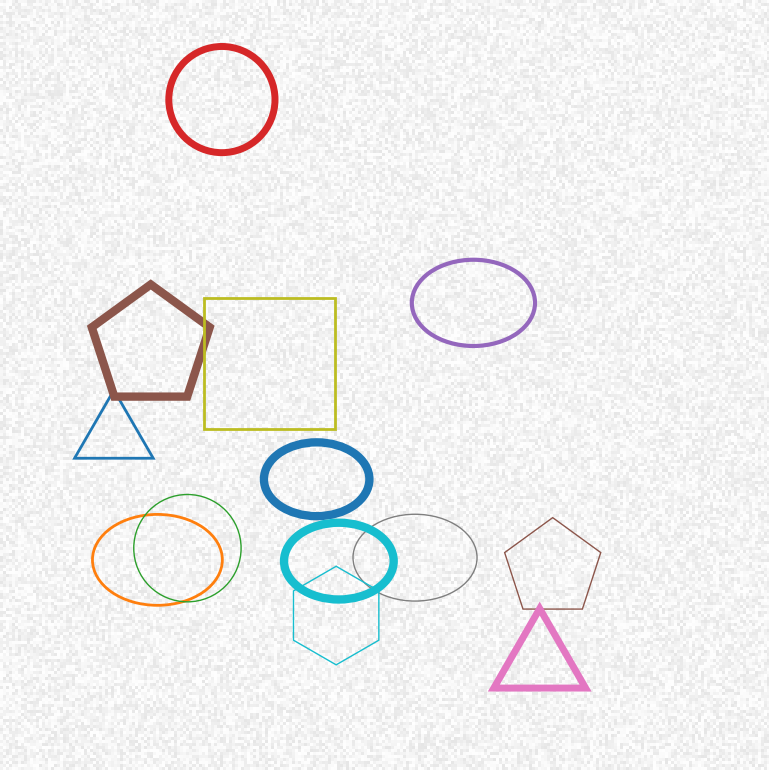[{"shape": "oval", "thickness": 3, "radius": 0.34, "center": [0.411, 0.378]}, {"shape": "triangle", "thickness": 1, "radius": 0.29, "center": [0.148, 0.434]}, {"shape": "oval", "thickness": 1, "radius": 0.42, "center": [0.204, 0.273]}, {"shape": "circle", "thickness": 0.5, "radius": 0.35, "center": [0.243, 0.288]}, {"shape": "circle", "thickness": 2.5, "radius": 0.34, "center": [0.288, 0.871]}, {"shape": "oval", "thickness": 1.5, "radius": 0.4, "center": [0.615, 0.607]}, {"shape": "pentagon", "thickness": 0.5, "radius": 0.33, "center": [0.718, 0.262]}, {"shape": "pentagon", "thickness": 3, "radius": 0.4, "center": [0.196, 0.55]}, {"shape": "triangle", "thickness": 2.5, "radius": 0.34, "center": [0.701, 0.141]}, {"shape": "oval", "thickness": 0.5, "radius": 0.4, "center": [0.539, 0.276]}, {"shape": "square", "thickness": 1, "radius": 0.43, "center": [0.35, 0.528]}, {"shape": "hexagon", "thickness": 0.5, "radius": 0.32, "center": [0.437, 0.201]}, {"shape": "oval", "thickness": 3, "radius": 0.36, "center": [0.44, 0.271]}]